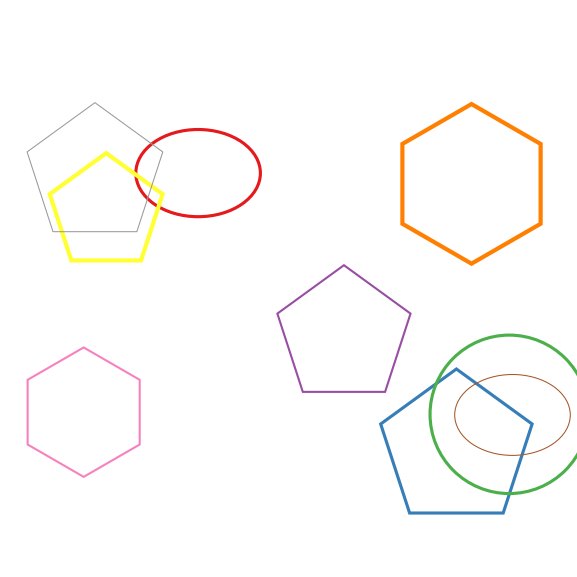[{"shape": "oval", "thickness": 1.5, "radius": 0.54, "center": [0.343, 0.699]}, {"shape": "pentagon", "thickness": 1.5, "radius": 0.69, "center": [0.79, 0.222]}, {"shape": "circle", "thickness": 1.5, "radius": 0.69, "center": [0.882, 0.282]}, {"shape": "pentagon", "thickness": 1, "radius": 0.61, "center": [0.596, 0.419]}, {"shape": "hexagon", "thickness": 2, "radius": 0.69, "center": [0.816, 0.681]}, {"shape": "pentagon", "thickness": 2, "radius": 0.51, "center": [0.184, 0.631]}, {"shape": "oval", "thickness": 0.5, "radius": 0.5, "center": [0.887, 0.281]}, {"shape": "hexagon", "thickness": 1, "radius": 0.56, "center": [0.145, 0.285]}, {"shape": "pentagon", "thickness": 0.5, "radius": 0.62, "center": [0.164, 0.698]}]